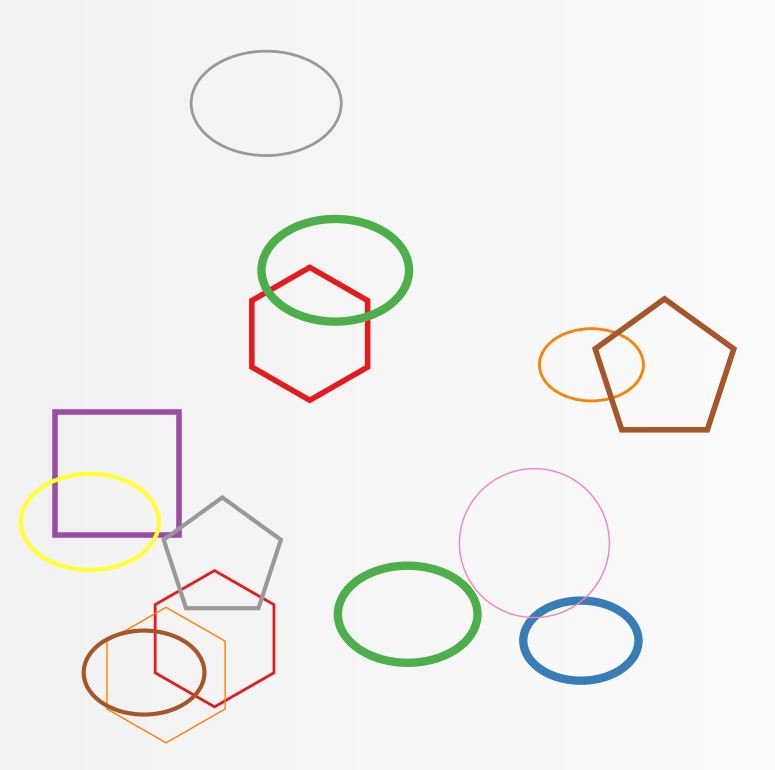[{"shape": "hexagon", "thickness": 2, "radius": 0.43, "center": [0.4, 0.566]}, {"shape": "hexagon", "thickness": 1, "radius": 0.44, "center": [0.277, 0.17]}, {"shape": "oval", "thickness": 3, "radius": 0.37, "center": [0.75, 0.168]}, {"shape": "oval", "thickness": 3, "radius": 0.45, "center": [0.526, 0.202]}, {"shape": "oval", "thickness": 3, "radius": 0.48, "center": [0.433, 0.649]}, {"shape": "square", "thickness": 2, "radius": 0.4, "center": [0.151, 0.385]}, {"shape": "oval", "thickness": 1, "radius": 0.34, "center": [0.763, 0.526]}, {"shape": "hexagon", "thickness": 0.5, "radius": 0.44, "center": [0.214, 0.123]}, {"shape": "oval", "thickness": 1.5, "radius": 0.45, "center": [0.116, 0.322]}, {"shape": "oval", "thickness": 1.5, "radius": 0.39, "center": [0.186, 0.127]}, {"shape": "pentagon", "thickness": 2, "radius": 0.47, "center": [0.857, 0.518]}, {"shape": "circle", "thickness": 0.5, "radius": 0.48, "center": [0.69, 0.295]}, {"shape": "pentagon", "thickness": 1.5, "radius": 0.4, "center": [0.287, 0.274]}, {"shape": "oval", "thickness": 1, "radius": 0.48, "center": [0.343, 0.866]}]